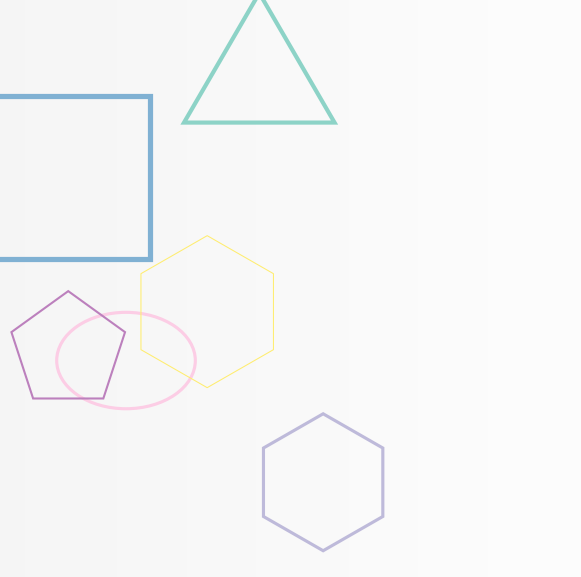[{"shape": "triangle", "thickness": 2, "radius": 0.75, "center": [0.446, 0.862]}, {"shape": "hexagon", "thickness": 1.5, "radius": 0.59, "center": [0.556, 0.164]}, {"shape": "square", "thickness": 2.5, "radius": 0.71, "center": [0.116, 0.691]}, {"shape": "oval", "thickness": 1.5, "radius": 0.6, "center": [0.217, 0.375]}, {"shape": "pentagon", "thickness": 1, "radius": 0.51, "center": [0.117, 0.392]}, {"shape": "hexagon", "thickness": 0.5, "radius": 0.66, "center": [0.356, 0.459]}]